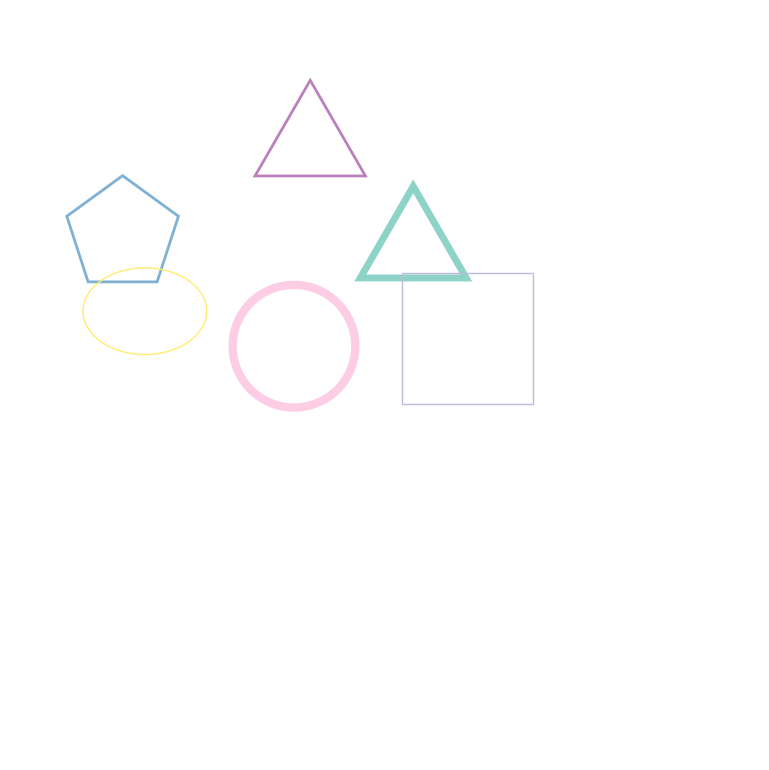[{"shape": "triangle", "thickness": 2.5, "radius": 0.4, "center": [0.537, 0.679]}, {"shape": "square", "thickness": 0.5, "radius": 0.42, "center": [0.608, 0.561]}, {"shape": "pentagon", "thickness": 1, "radius": 0.38, "center": [0.159, 0.696]}, {"shape": "circle", "thickness": 3, "radius": 0.4, "center": [0.382, 0.55]}, {"shape": "triangle", "thickness": 1, "radius": 0.41, "center": [0.403, 0.813]}, {"shape": "oval", "thickness": 0.5, "radius": 0.4, "center": [0.188, 0.596]}]